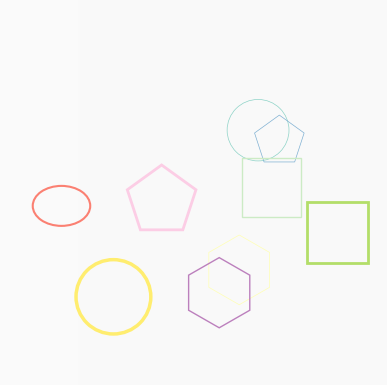[{"shape": "circle", "thickness": 0.5, "radius": 0.4, "center": [0.666, 0.662]}, {"shape": "hexagon", "thickness": 0.5, "radius": 0.45, "center": [0.617, 0.299]}, {"shape": "oval", "thickness": 1.5, "radius": 0.37, "center": [0.159, 0.465]}, {"shape": "pentagon", "thickness": 0.5, "radius": 0.34, "center": [0.721, 0.634]}, {"shape": "square", "thickness": 2, "radius": 0.4, "center": [0.871, 0.395]}, {"shape": "pentagon", "thickness": 2, "radius": 0.47, "center": [0.417, 0.478]}, {"shape": "hexagon", "thickness": 1, "radius": 0.46, "center": [0.566, 0.24]}, {"shape": "square", "thickness": 1, "radius": 0.38, "center": [0.7, 0.512]}, {"shape": "circle", "thickness": 2.5, "radius": 0.48, "center": [0.293, 0.229]}]